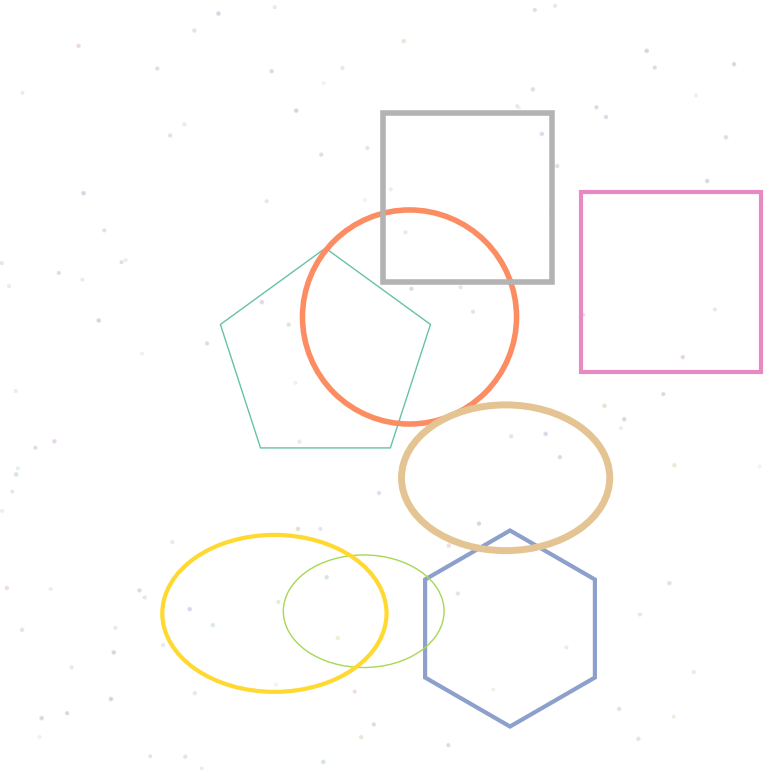[{"shape": "pentagon", "thickness": 0.5, "radius": 0.72, "center": [0.423, 0.534]}, {"shape": "circle", "thickness": 2, "radius": 0.7, "center": [0.532, 0.588]}, {"shape": "hexagon", "thickness": 1.5, "radius": 0.64, "center": [0.662, 0.184]}, {"shape": "square", "thickness": 1.5, "radius": 0.58, "center": [0.872, 0.633]}, {"shape": "oval", "thickness": 0.5, "radius": 0.52, "center": [0.472, 0.206]}, {"shape": "oval", "thickness": 1.5, "radius": 0.73, "center": [0.356, 0.203]}, {"shape": "oval", "thickness": 2.5, "radius": 0.68, "center": [0.657, 0.38]}, {"shape": "square", "thickness": 2, "radius": 0.55, "center": [0.607, 0.743]}]